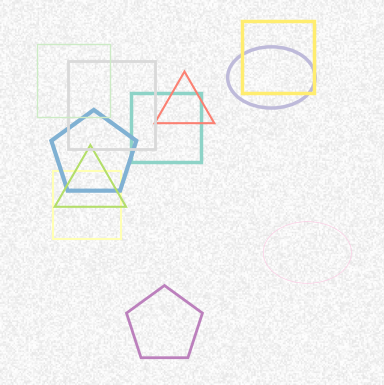[{"shape": "square", "thickness": 2.5, "radius": 0.45, "center": [0.431, 0.669]}, {"shape": "square", "thickness": 1.5, "radius": 0.44, "center": [0.226, 0.468]}, {"shape": "oval", "thickness": 2.5, "radius": 0.57, "center": [0.705, 0.799]}, {"shape": "triangle", "thickness": 1.5, "radius": 0.45, "center": [0.479, 0.725]}, {"shape": "pentagon", "thickness": 3, "radius": 0.58, "center": [0.244, 0.599]}, {"shape": "triangle", "thickness": 1.5, "radius": 0.53, "center": [0.235, 0.516]}, {"shape": "oval", "thickness": 0.5, "radius": 0.57, "center": [0.798, 0.344]}, {"shape": "square", "thickness": 2, "radius": 0.57, "center": [0.289, 0.727]}, {"shape": "pentagon", "thickness": 2, "radius": 0.52, "center": [0.427, 0.155]}, {"shape": "square", "thickness": 1, "radius": 0.47, "center": [0.192, 0.792]}, {"shape": "square", "thickness": 2.5, "radius": 0.47, "center": [0.722, 0.852]}]